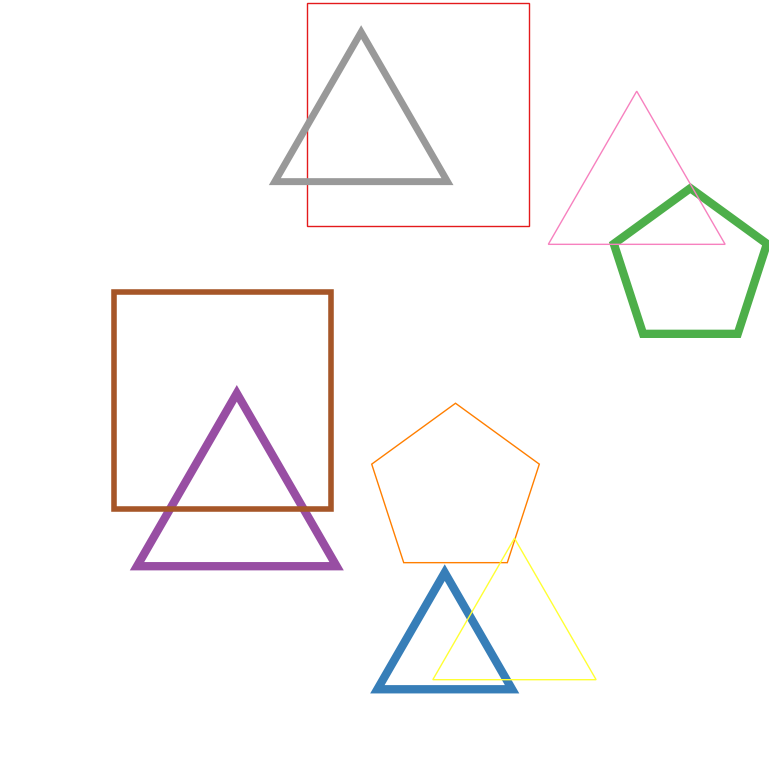[{"shape": "square", "thickness": 0.5, "radius": 0.72, "center": [0.543, 0.851]}, {"shape": "triangle", "thickness": 3, "radius": 0.5, "center": [0.578, 0.155]}, {"shape": "pentagon", "thickness": 3, "radius": 0.52, "center": [0.897, 0.651]}, {"shape": "triangle", "thickness": 3, "radius": 0.75, "center": [0.308, 0.339]}, {"shape": "pentagon", "thickness": 0.5, "radius": 0.57, "center": [0.592, 0.362]}, {"shape": "triangle", "thickness": 0.5, "radius": 0.61, "center": [0.668, 0.179]}, {"shape": "square", "thickness": 2, "radius": 0.7, "center": [0.289, 0.48]}, {"shape": "triangle", "thickness": 0.5, "radius": 0.66, "center": [0.827, 0.749]}, {"shape": "triangle", "thickness": 2.5, "radius": 0.65, "center": [0.469, 0.829]}]